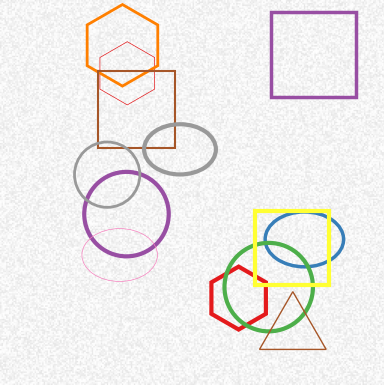[{"shape": "hexagon", "thickness": 3, "radius": 0.41, "center": [0.62, 0.226]}, {"shape": "hexagon", "thickness": 0.5, "radius": 0.41, "center": [0.331, 0.81]}, {"shape": "oval", "thickness": 2.5, "radius": 0.51, "center": [0.791, 0.378]}, {"shape": "circle", "thickness": 3, "radius": 0.57, "center": [0.698, 0.254]}, {"shape": "circle", "thickness": 3, "radius": 0.55, "center": [0.329, 0.444]}, {"shape": "square", "thickness": 2.5, "radius": 0.56, "center": [0.814, 0.859]}, {"shape": "hexagon", "thickness": 2, "radius": 0.53, "center": [0.318, 0.882]}, {"shape": "square", "thickness": 3, "radius": 0.48, "center": [0.758, 0.357]}, {"shape": "square", "thickness": 1.5, "radius": 0.5, "center": [0.354, 0.716]}, {"shape": "triangle", "thickness": 1, "radius": 0.5, "center": [0.761, 0.142]}, {"shape": "oval", "thickness": 0.5, "radius": 0.49, "center": [0.311, 0.338]}, {"shape": "oval", "thickness": 3, "radius": 0.47, "center": [0.468, 0.612]}, {"shape": "circle", "thickness": 2, "radius": 0.42, "center": [0.278, 0.546]}]